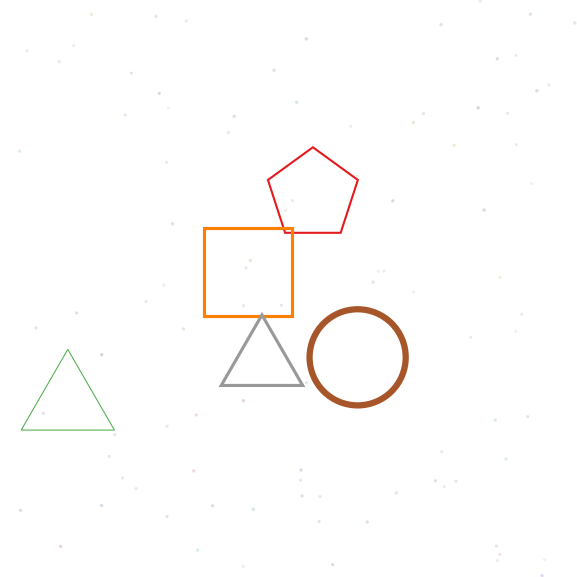[{"shape": "pentagon", "thickness": 1, "radius": 0.41, "center": [0.542, 0.662]}, {"shape": "triangle", "thickness": 0.5, "radius": 0.47, "center": [0.117, 0.301]}, {"shape": "square", "thickness": 1.5, "radius": 0.38, "center": [0.429, 0.527]}, {"shape": "circle", "thickness": 3, "radius": 0.42, "center": [0.619, 0.38]}, {"shape": "triangle", "thickness": 1.5, "radius": 0.41, "center": [0.454, 0.372]}]